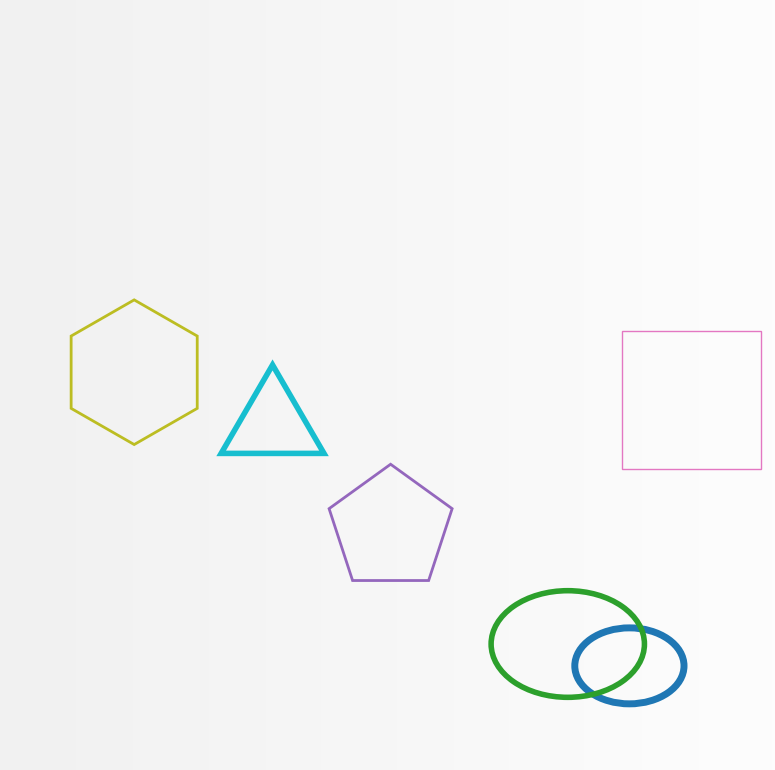[{"shape": "oval", "thickness": 2.5, "radius": 0.35, "center": [0.812, 0.135]}, {"shape": "oval", "thickness": 2, "radius": 0.49, "center": [0.733, 0.164]}, {"shape": "pentagon", "thickness": 1, "radius": 0.42, "center": [0.504, 0.314]}, {"shape": "square", "thickness": 0.5, "radius": 0.45, "center": [0.893, 0.481]}, {"shape": "hexagon", "thickness": 1, "radius": 0.47, "center": [0.173, 0.517]}, {"shape": "triangle", "thickness": 2, "radius": 0.38, "center": [0.352, 0.449]}]